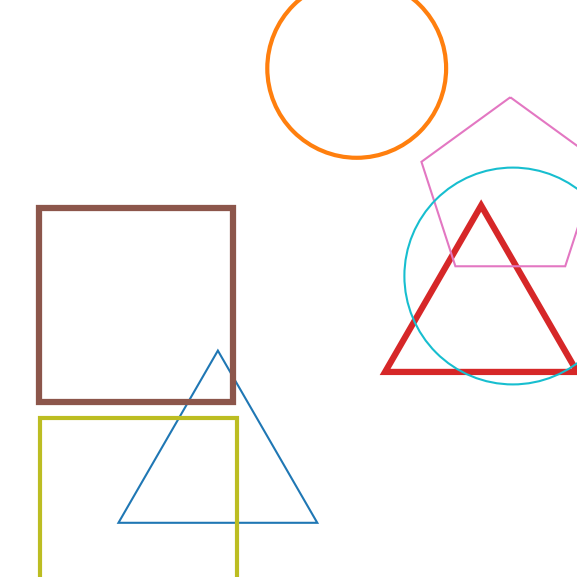[{"shape": "triangle", "thickness": 1, "radius": 0.99, "center": [0.377, 0.193]}, {"shape": "circle", "thickness": 2, "radius": 0.77, "center": [0.618, 0.881]}, {"shape": "triangle", "thickness": 3, "radius": 0.96, "center": [0.833, 0.451]}, {"shape": "square", "thickness": 3, "radius": 0.84, "center": [0.236, 0.471]}, {"shape": "pentagon", "thickness": 1, "radius": 0.81, "center": [0.884, 0.669]}, {"shape": "square", "thickness": 2, "radius": 0.85, "center": [0.239, 0.104]}, {"shape": "circle", "thickness": 1, "radius": 0.94, "center": [0.888, 0.521]}]